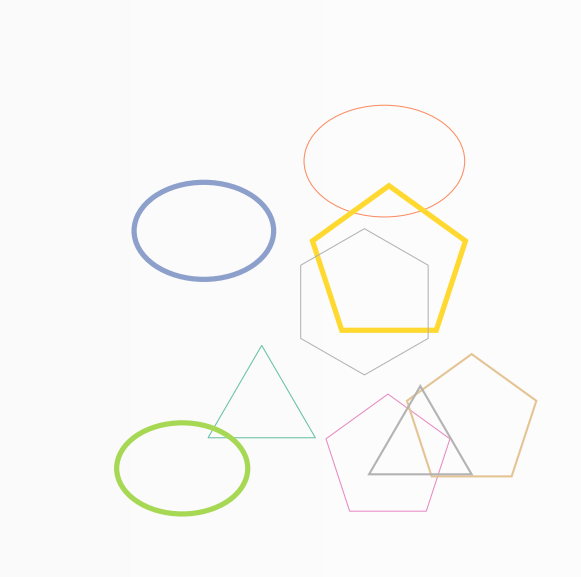[{"shape": "triangle", "thickness": 0.5, "radius": 0.53, "center": [0.45, 0.294]}, {"shape": "oval", "thickness": 0.5, "radius": 0.69, "center": [0.661, 0.72]}, {"shape": "oval", "thickness": 2.5, "radius": 0.6, "center": [0.351, 0.599]}, {"shape": "pentagon", "thickness": 0.5, "radius": 0.56, "center": [0.667, 0.205]}, {"shape": "oval", "thickness": 2.5, "radius": 0.56, "center": [0.313, 0.188]}, {"shape": "pentagon", "thickness": 2.5, "radius": 0.69, "center": [0.669, 0.539]}, {"shape": "pentagon", "thickness": 1, "radius": 0.59, "center": [0.811, 0.269]}, {"shape": "triangle", "thickness": 1, "radius": 0.51, "center": [0.723, 0.229]}, {"shape": "hexagon", "thickness": 0.5, "radius": 0.63, "center": [0.627, 0.477]}]